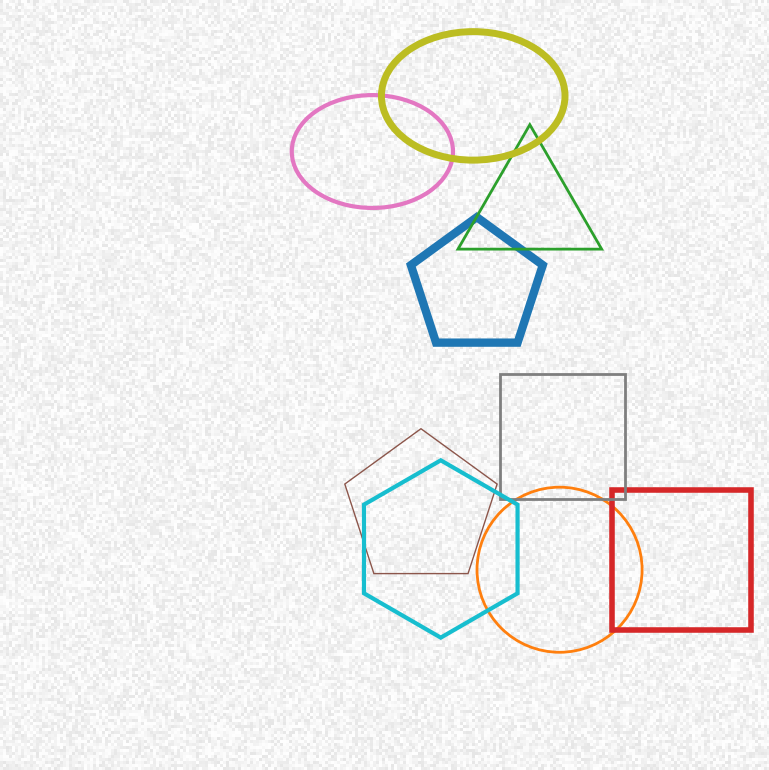[{"shape": "pentagon", "thickness": 3, "radius": 0.45, "center": [0.619, 0.628]}, {"shape": "circle", "thickness": 1, "radius": 0.54, "center": [0.727, 0.26]}, {"shape": "triangle", "thickness": 1, "radius": 0.54, "center": [0.688, 0.73]}, {"shape": "square", "thickness": 2, "radius": 0.45, "center": [0.885, 0.273]}, {"shape": "pentagon", "thickness": 0.5, "radius": 0.52, "center": [0.547, 0.339]}, {"shape": "oval", "thickness": 1.5, "radius": 0.52, "center": [0.484, 0.803]}, {"shape": "square", "thickness": 1, "radius": 0.41, "center": [0.73, 0.433]}, {"shape": "oval", "thickness": 2.5, "radius": 0.6, "center": [0.615, 0.875]}, {"shape": "hexagon", "thickness": 1.5, "radius": 0.58, "center": [0.572, 0.287]}]